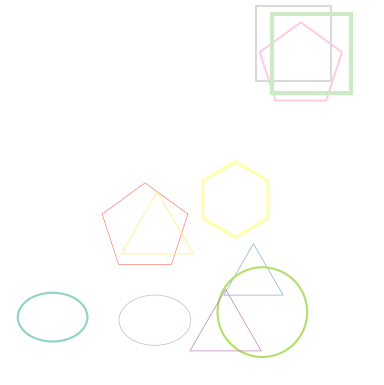[{"shape": "oval", "thickness": 1.5, "radius": 0.45, "center": [0.137, 0.176]}, {"shape": "hexagon", "thickness": 2.5, "radius": 0.49, "center": [0.612, 0.482]}, {"shape": "oval", "thickness": 0.5, "radius": 0.47, "center": [0.402, 0.168]}, {"shape": "pentagon", "thickness": 0.5, "radius": 0.59, "center": [0.377, 0.408]}, {"shape": "triangle", "thickness": 0.5, "radius": 0.45, "center": [0.658, 0.278]}, {"shape": "circle", "thickness": 1.5, "radius": 0.58, "center": [0.681, 0.189]}, {"shape": "pentagon", "thickness": 1.5, "radius": 0.56, "center": [0.781, 0.83]}, {"shape": "square", "thickness": 1.5, "radius": 0.49, "center": [0.763, 0.887]}, {"shape": "triangle", "thickness": 0.5, "radius": 0.53, "center": [0.586, 0.142]}, {"shape": "square", "thickness": 3, "radius": 0.51, "center": [0.81, 0.862]}, {"shape": "triangle", "thickness": 0.5, "radius": 0.54, "center": [0.408, 0.394]}]